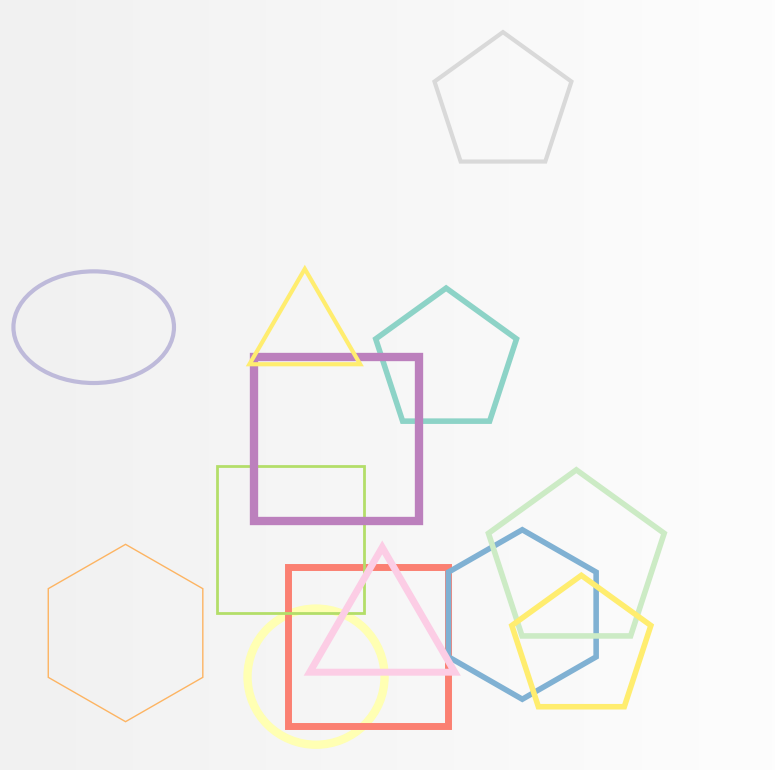[{"shape": "pentagon", "thickness": 2, "radius": 0.48, "center": [0.576, 0.53]}, {"shape": "circle", "thickness": 3, "radius": 0.44, "center": [0.408, 0.121]}, {"shape": "oval", "thickness": 1.5, "radius": 0.52, "center": [0.121, 0.575]}, {"shape": "square", "thickness": 2.5, "radius": 0.52, "center": [0.475, 0.161]}, {"shape": "hexagon", "thickness": 2, "radius": 0.55, "center": [0.674, 0.202]}, {"shape": "hexagon", "thickness": 0.5, "radius": 0.58, "center": [0.162, 0.178]}, {"shape": "square", "thickness": 1, "radius": 0.48, "center": [0.375, 0.3]}, {"shape": "triangle", "thickness": 2.5, "radius": 0.54, "center": [0.493, 0.181]}, {"shape": "pentagon", "thickness": 1.5, "radius": 0.46, "center": [0.649, 0.865]}, {"shape": "square", "thickness": 3, "radius": 0.53, "center": [0.434, 0.43]}, {"shape": "pentagon", "thickness": 2, "radius": 0.6, "center": [0.744, 0.271]}, {"shape": "pentagon", "thickness": 2, "radius": 0.47, "center": [0.75, 0.158]}, {"shape": "triangle", "thickness": 1.5, "radius": 0.41, "center": [0.393, 0.568]}]